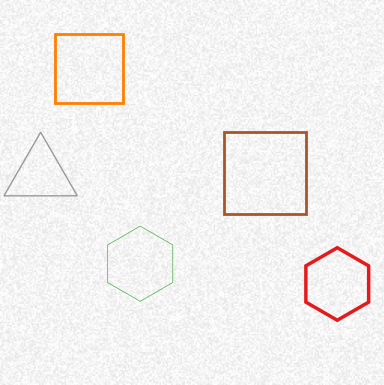[{"shape": "hexagon", "thickness": 2.5, "radius": 0.47, "center": [0.876, 0.262]}, {"shape": "hexagon", "thickness": 0.5, "radius": 0.49, "center": [0.364, 0.315]}, {"shape": "square", "thickness": 2, "radius": 0.45, "center": [0.231, 0.821]}, {"shape": "square", "thickness": 2, "radius": 0.53, "center": [0.689, 0.551]}, {"shape": "triangle", "thickness": 1, "radius": 0.55, "center": [0.106, 0.546]}]